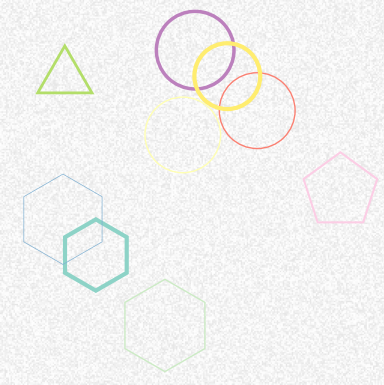[{"shape": "hexagon", "thickness": 3, "radius": 0.46, "center": [0.249, 0.338]}, {"shape": "circle", "thickness": 1, "radius": 0.49, "center": [0.475, 0.65]}, {"shape": "circle", "thickness": 1, "radius": 0.49, "center": [0.668, 0.713]}, {"shape": "hexagon", "thickness": 0.5, "radius": 0.59, "center": [0.164, 0.43]}, {"shape": "triangle", "thickness": 2, "radius": 0.41, "center": [0.168, 0.799]}, {"shape": "pentagon", "thickness": 1.5, "radius": 0.5, "center": [0.884, 0.504]}, {"shape": "circle", "thickness": 2.5, "radius": 0.5, "center": [0.507, 0.87]}, {"shape": "hexagon", "thickness": 1, "radius": 0.6, "center": [0.428, 0.155]}, {"shape": "circle", "thickness": 3, "radius": 0.43, "center": [0.59, 0.802]}]